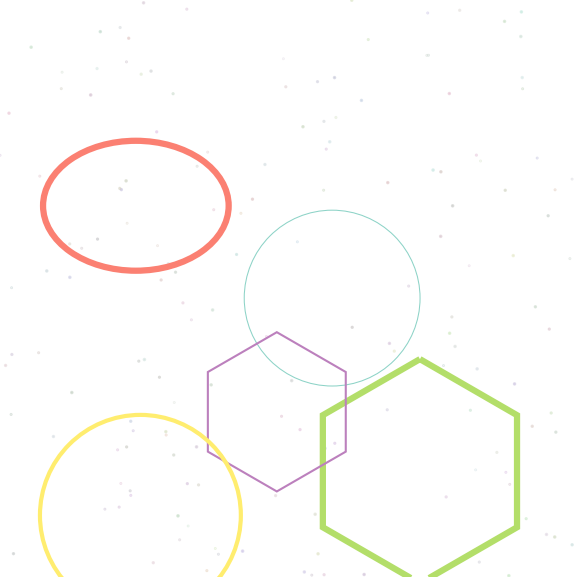[{"shape": "circle", "thickness": 0.5, "radius": 0.76, "center": [0.575, 0.483]}, {"shape": "oval", "thickness": 3, "radius": 0.8, "center": [0.235, 0.643]}, {"shape": "hexagon", "thickness": 3, "radius": 0.97, "center": [0.727, 0.183]}, {"shape": "hexagon", "thickness": 1, "radius": 0.69, "center": [0.479, 0.286]}, {"shape": "circle", "thickness": 2, "radius": 0.87, "center": [0.243, 0.107]}]